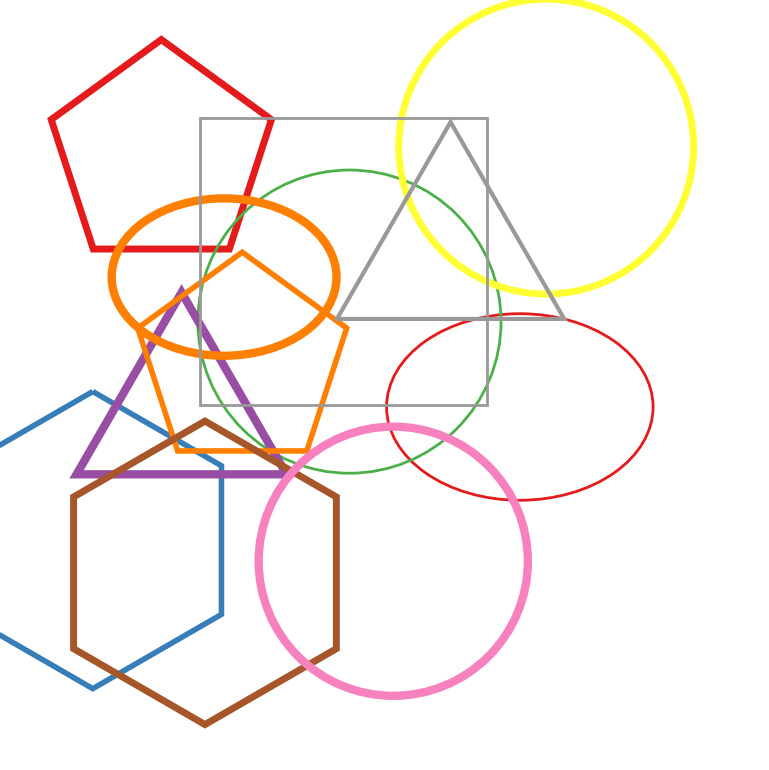[{"shape": "pentagon", "thickness": 2.5, "radius": 0.75, "center": [0.21, 0.798]}, {"shape": "oval", "thickness": 1, "radius": 0.87, "center": [0.675, 0.471]}, {"shape": "hexagon", "thickness": 2, "radius": 0.96, "center": [0.121, 0.299]}, {"shape": "circle", "thickness": 1, "radius": 0.98, "center": [0.454, 0.582]}, {"shape": "triangle", "thickness": 3, "radius": 0.79, "center": [0.236, 0.463]}, {"shape": "pentagon", "thickness": 2, "radius": 0.71, "center": [0.315, 0.53]}, {"shape": "oval", "thickness": 3, "radius": 0.73, "center": [0.291, 0.64]}, {"shape": "circle", "thickness": 2.5, "radius": 0.96, "center": [0.709, 0.81]}, {"shape": "hexagon", "thickness": 2.5, "radius": 0.99, "center": [0.266, 0.256]}, {"shape": "circle", "thickness": 3, "radius": 0.87, "center": [0.511, 0.271]}, {"shape": "triangle", "thickness": 1.5, "radius": 0.85, "center": [0.585, 0.671]}, {"shape": "square", "thickness": 1, "radius": 0.93, "center": [0.446, 0.661]}]